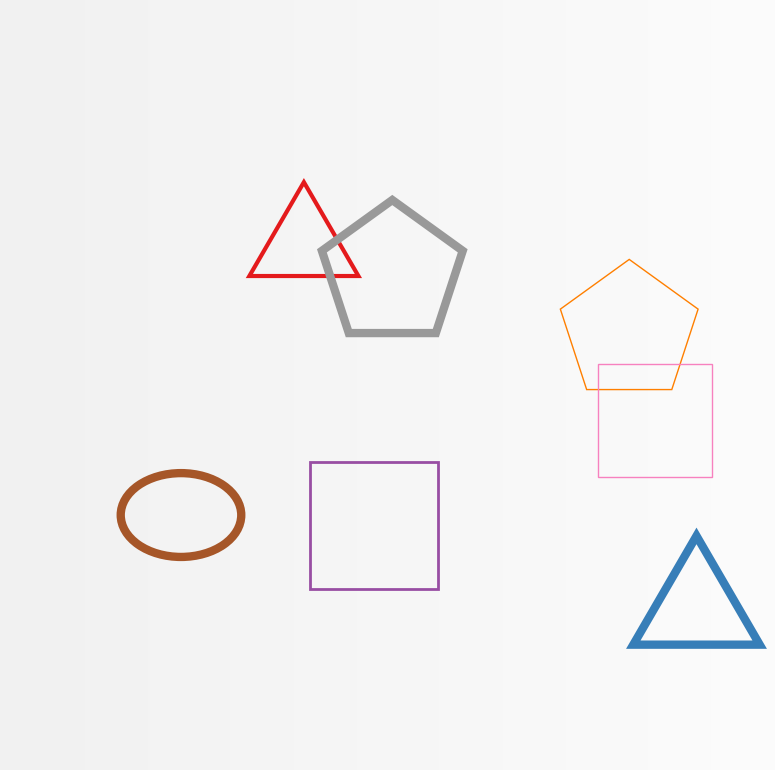[{"shape": "triangle", "thickness": 1.5, "radius": 0.41, "center": [0.392, 0.682]}, {"shape": "triangle", "thickness": 3, "radius": 0.47, "center": [0.899, 0.21]}, {"shape": "square", "thickness": 1, "radius": 0.41, "center": [0.483, 0.317]}, {"shape": "pentagon", "thickness": 0.5, "radius": 0.47, "center": [0.812, 0.57]}, {"shape": "oval", "thickness": 3, "radius": 0.39, "center": [0.234, 0.331]}, {"shape": "square", "thickness": 0.5, "radius": 0.37, "center": [0.846, 0.454]}, {"shape": "pentagon", "thickness": 3, "radius": 0.48, "center": [0.506, 0.645]}]